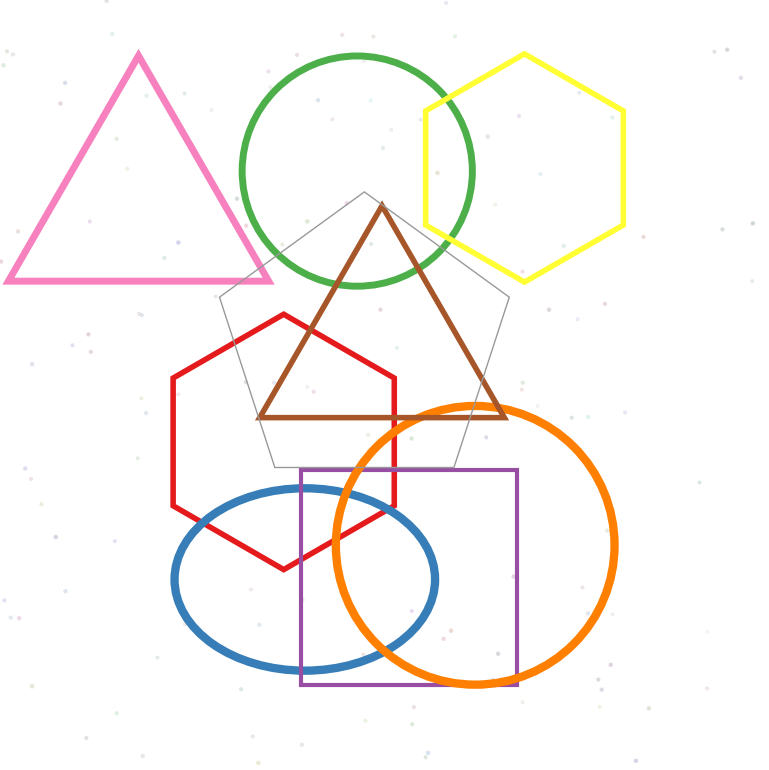[{"shape": "hexagon", "thickness": 2, "radius": 0.83, "center": [0.368, 0.426]}, {"shape": "oval", "thickness": 3, "radius": 0.85, "center": [0.396, 0.247]}, {"shape": "circle", "thickness": 2.5, "radius": 0.75, "center": [0.464, 0.778]}, {"shape": "square", "thickness": 1.5, "radius": 0.7, "center": [0.531, 0.25]}, {"shape": "circle", "thickness": 3, "radius": 0.9, "center": [0.617, 0.292]}, {"shape": "hexagon", "thickness": 2, "radius": 0.74, "center": [0.681, 0.782]}, {"shape": "triangle", "thickness": 2, "radius": 0.92, "center": [0.496, 0.549]}, {"shape": "triangle", "thickness": 2.5, "radius": 0.98, "center": [0.18, 0.732]}, {"shape": "pentagon", "thickness": 0.5, "radius": 0.99, "center": [0.473, 0.553]}]